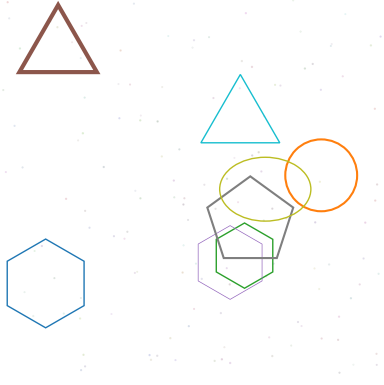[{"shape": "hexagon", "thickness": 1, "radius": 0.58, "center": [0.119, 0.264]}, {"shape": "circle", "thickness": 1.5, "radius": 0.47, "center": [0.834, 0.545]}, {"shape": "hexagon", "thickness": 1, "radius": 0.42, "center": [0.635, 0.336]}, {"shape": "hexagon", "thickness": 0.5, "radius": 0.48, "center": [0.598, 0.318]}, {"shape": "triangle", "thickness": 3, "radius": 0.58, "center": [0.151, 0.871]}, {"shape": "pentagon", "thickness": 1.5, "radius": 0.59, "center": [0.65, 0.425]}, {"shape": "oval", "thickness": 1, "radius": 0.59, "center": [0.689, 0.509]}, {"shape": "triangle", "thickness": 1, "radius": 0.59, "center": [0.624, 0.688]}]